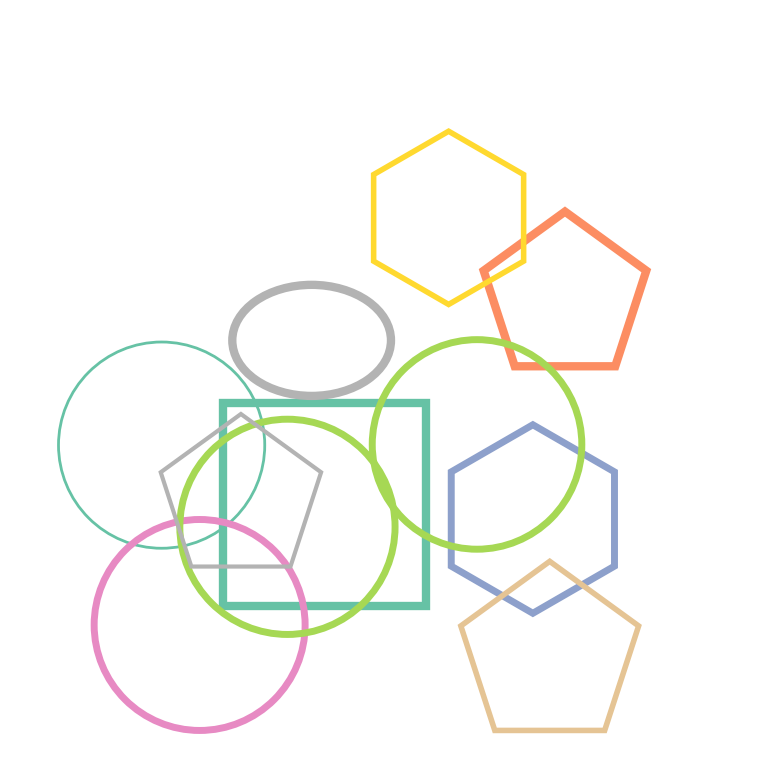[{"shape": "square", "thickness": 3, "radius": 0.66, "center": [0.421, 0.344]}, {"shape": "circle", "thickness": 1, "radius": 0.67, "center": [0.21, 0.422]}, {"shape": "pentagon", "thickness": 3, "radius": 0.56, "center": [0.734, 0.614]}, {"shape": "hexagon", "thickness": 2.5, "radius": 0.61, "center": [0.692, 0.326]}, {"shape": "circle", "thickness": 2.5, "radius": 0.68, "center": [0.259, 0.188]}, {"shape": "circle", "thickness": 2.5, "radius": 0.7, "center": [0.373, 0.316]}, {"shape": "circle", "thickness": 2.5, "radius": 0.68, "center": [0.62, 0.423]}, {"shape": "hexagon", "thickness": 2, "radius": 0.56, "center": [0.583, 0.717]}, {"shape": "pentagon", "thickness": 2, "radius": 0.61, "center": [0.714, 0.15]}, {"shape": "pentagon", "thickness": 1.5, "radius": 0.55, "center": [0.313, 0.353]}, {"shape": "oval", "thickness": 3, "radius": 0.52, "center": [0.405, 0.558]}]